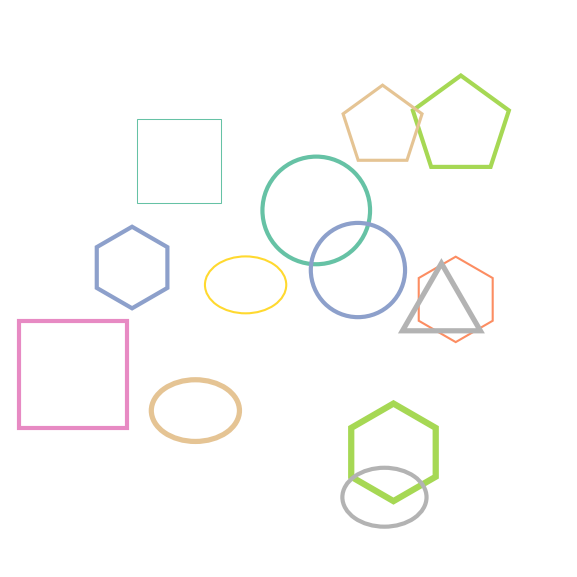[{"shape": "square", "thickness": 0.5, "radius": 0.36, "center": [0.309, 0.72]}, {"shape": "circle", "thickness": 2, "radius": 0.47, "center": [0.548, 0.635]}, {"shape": "hexagon", "thickness": 1, "radius": 0.37, "center": [0.789, 0.481]}, {"shape": "hexagon", "thickness": 2, "radius": 0.35, "center": [0.229, 0.536]}, {"shape": "circle", "thickness": 2, "radius": 0.41, "center": [0.62, 0.532]}, {"shape": "square", "thickness": 2, "radius": 0.47, "center": [0.127, 0.351]}, {"shape": "hexagon", "thickness": 3, "radius": 0.42, "center": [0.681, 0.216]}, {"shape": "pentagon", "thickness": 2, "radius": 0.44, "center": [0.798, 0.781]}, {"shape": "oval", "thickness": 1, "radius": 0.35, "center": [0.425, 0.506]}, {"shape": "oval", "thickness": 2.5, "radius": 0.38, "center": [0.338, 0.288]}, {"shape": "pentagon", "thickness": 1.5, "radius": 0.36, "center": [0.662, 0.78]}, {"shape": "triangle", "thickness": 2.5, "radius": 0.39, "center": [0.764, 0.465]}, {"shape": "oval", "thickness": 2, "radius": 0.36, "center": [0.666, 0.138]}]